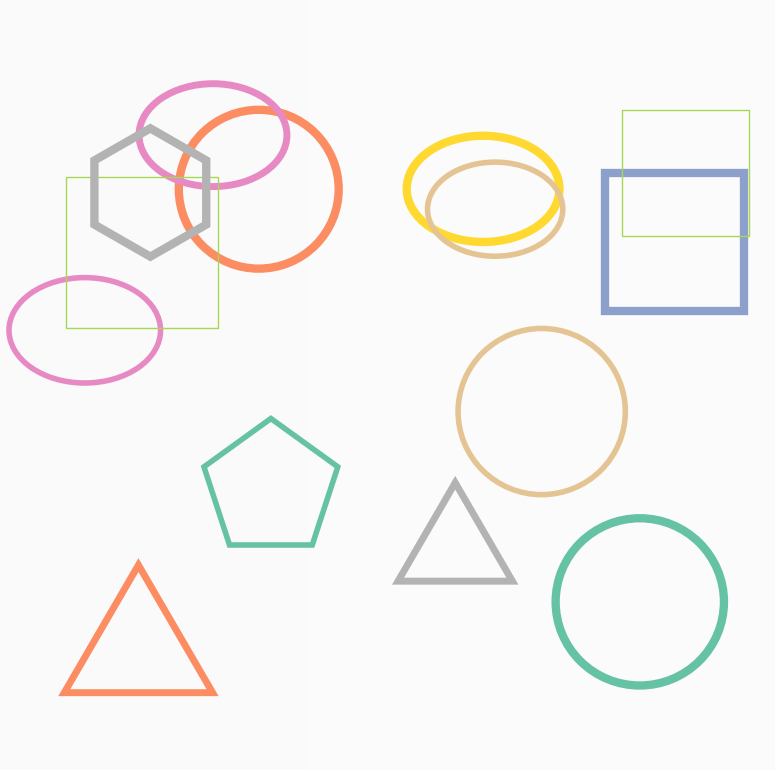[{"shape": "circle", "thickness": 3, "radius": 0.54, "center": [0.826, 0.218]}, {"shape": "pentagon", "thickness": 2, "radius": 0.45, "center": [0.35, 0.366]}, {"shape": "triangle", "thickness": 2.5, "radius": 0.55, "center": [0.179, 0.156]}, {"shape": "circle", "thickness": 3, "radius": 0.52, "center": [0.334, 0.754]}, {"shape": "square", "thickness": 3, "radius": 0.45, "center": [0.87, 0.686]}, {"shape": "oval", "thickness": 2.5, "radius": 0.48, "center": [0.275, 0.824]}, {"shape": "oval", "thickness": 2, "radius": 0.49, "center": [0.109, 0.571]}, {"shape": "square", "thickness": 0.5, "radius": 0.49, "center": [0.183, 0.672]}, {"shape": "square", "thickness": 0.5, "radius": 0.41, "center": [0.884, 0.775]}, {"shape": "oval", "thickness": 3, "radius": 0.49, "center": [0.623, 0.755]}, {"shape": "oval", "thickness": 2, "radius": 0.44, "center": [0.639, 0.728]}, {"shape": "circle", "thickness": 2, "radius": 0.54, "center": [0.699, 0.466]}, {"shape": "triangle", "thickness": 2.5, "radius": 0.43, "center": [0.587, 0.288]}, {"shape": "hexagon", "thickness": 3, "radius": 0.42, "center": [0.194, 0.75]}]